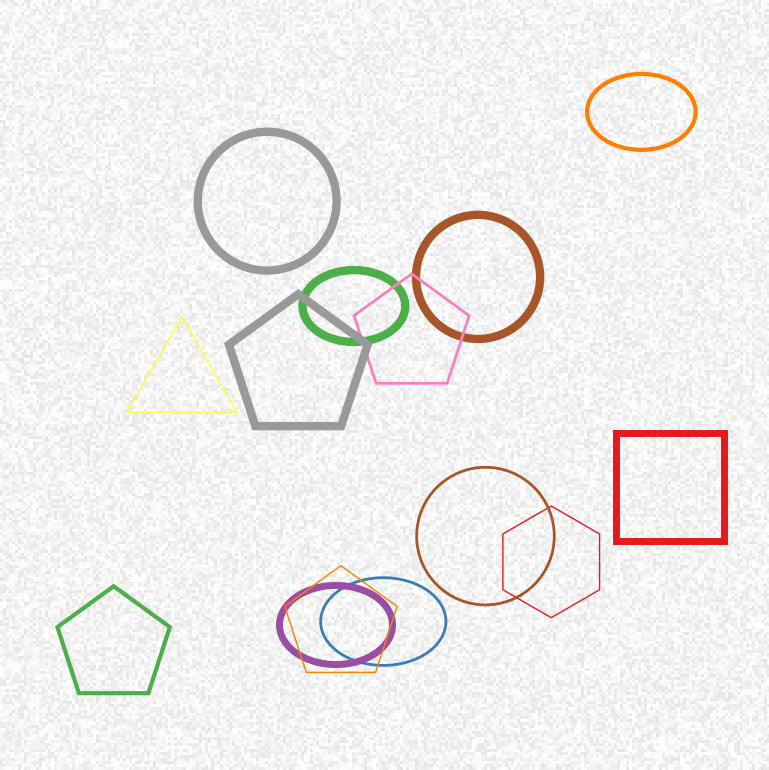[{"shape": "square", "thickness": 2.5, "radius": 0.35, "center": [0.87, 0.367]}, {"shape": "hexagon", "thickness": 0.5, "radius": 0.36, "center": [0.716, 0.27]}, {"shape": "oval", "thickness": 1, "radius": 0.41, "center": [0.498, 0.193]}, {"shape": "pentagon", "thickness": 1.5, "radius": 0.38, "center": [0.148, 0.162]}, {"shape": "oval", "thickness": 3, "radius": 0.33, "center": [0.46, 0.603]}, {"shape": "oval", "thickness": 2.5, "radius": 0.37, "center": [0.436, 0.188]}, {"shape": "oval", "thickness": 1.5, "radius": 0.35, "center": [0.833, 0.855]}, {"shape": "pentagon", "thickness": 0.5, "radius": 0.38, "center": [0.443, 0.189]}, {"shape": "triangle", "thickness": 0.5, "radius": 0.41, "center": [0.236, 0.506]}, {"shape": "circle", "thickness": 1, "radius": 0.45, "center": [0.63, 0.304]}, {"shape": "circle", "thickness": 3, "radius": 0.4, "center": [0.621, 0.64]}, {"shape": "pentagon", "thickness": 1, "radius": 0.39, "center": [0.535, 0.566]}, {"shape": "circle", "thickness": 3, "radius": 0.45, "center": [0.347, 0.739]}, {"shape": "pentagon", "thickness": 3, "radius": 0.47, "center": [0.387, 0.523]}]